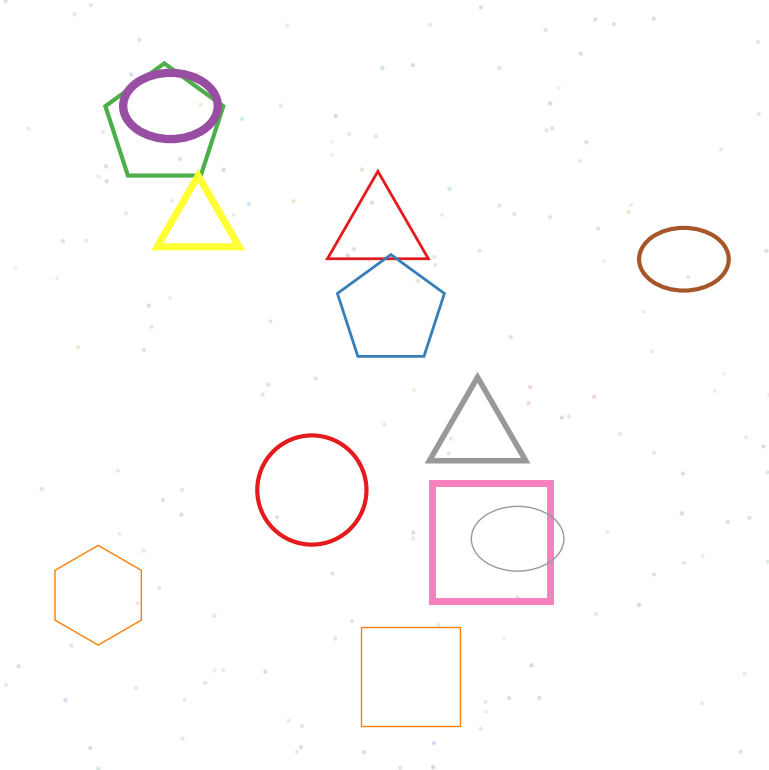[{"shape": "circle", "thickness": 1.5, "radius": 0.35, "center": [0.405, 0.364]}, {"shape": "triangle", "thickness": 1, "radius": 0.38, "center": [0.491, 0.702]}, {"shape": "pentagon", "thickness": 1, "radius": 0.37, "center": [0.508, 0.596]}, {"shape": "pentagon", "thickness": 1.5, "radius": 0.4, "center": [0.213, 0.837]}, {"shape": "oval", "thickness": 3, "radius": 0.31, "center": [0.221, 0.862]}, {"shape": "hexagon", "thickness": 0.5, "radius": 0.32, "center": [0.127, 0.227]}, {"shape": "square", "thickness": 0.5, "radius": 0.32, "center": [0.533, 0.121]}, {"shape": "triangle", "thickness": 2.5, "radius": 0.31, "center": [0.257, 0.71]}, {"shape": "oval", "thickness": 1.5, "radius": 0.29, "center": [0.888, 0.663]}, {"shape": "square", "thickness": 2.5, "radius": 0.38, "center": [0.638, 0.296]}, {"shape": "triangle", "thickness": 2, "radius": 0.36, "center": [0.62, 0.438]}, {"shape": "oval", "thickness": 0.5, "radius": 0.3, "center": [0.672, 0.3]}]